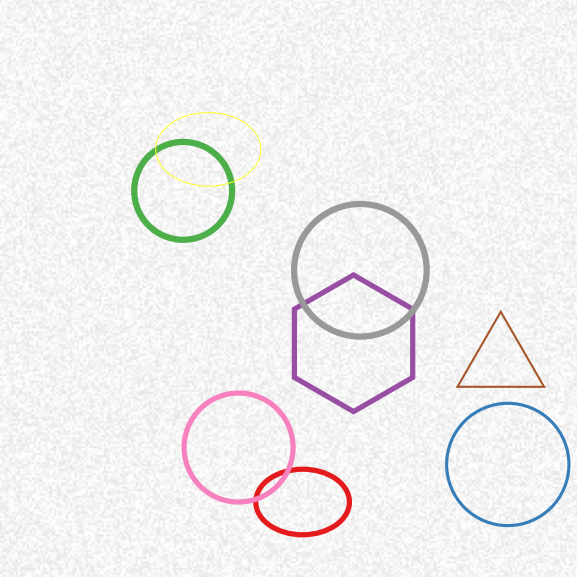[{"shape": "oval", "thickness": 2.5, "radius": 0.41, "center": [0.524, 0.13]}, {"shape": "circle", "thickness": 1.5, "radius": 0.53, "center": [0.879, 0.195]}, {"shape": "circle", "thickness": 3, "radius": 0.42, "center": [0.317, 0.669]}, {"shape": "hexagon", "thickness": 2.5, "radius": 0.59, "center": [0.612, 0.405]}, {"shape": "oval", "thickness": 0.5, "radius": 0.46, "center": [0.361, 0.74]}, {"shape": "triangle", "thickness": 1, "radius": 0.43, "center": [0.867, 0.373]}, {"shape": "circle", "thickness": 2.5, "radius": 0.47, "center": [0.413, 0.224]}, {"shape": "circle", "thickness": 3, "radius": 0.57, "center": [0.624, 0.531]}]